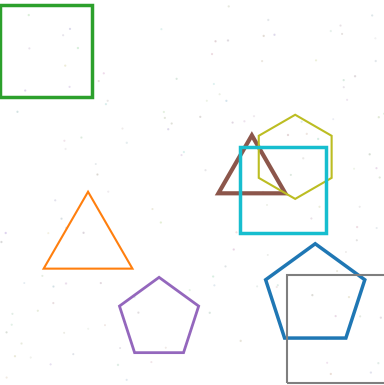[{"shape": "pentagon", "thickness": 2.5, "radius": 0.68, "center": [0.819, 0.231]}, {"shape": "triangle", "thickness": 1.5, "radius": 0.67, "center": [0.229, 0.369]}, {"shape": "square", "thickness": 2.5, "radius": 0.6, "center": [0.119, 0.868]}, {"shape": "pentagon", "thickness": 2, "radius": 0.54, "center": [0.413, 0.172]}, {"shape": "triangle", "thickness": 3, "radius": 0.5, "center": [0.654, 0.548]}, {"shape": "square", "thickness": 1.5, "radius": 0.7, "center": [0.885, 0.147]}, {"shape": "hexagon", "thickness": 1.5, "radius": 0.55, "center": [0.767, 0.593]}, {"shape": "square", "thickness": 2.5, "radius": 0.56, "center": [0.736, 0.508]}]